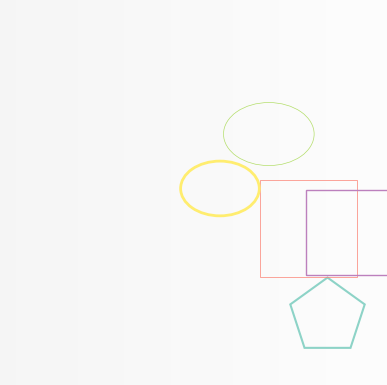[{"shape": "pentagon", "thickness": 1.5, "radius": 0.5, "center": [0.845, 0.178]}, {"shape": "square", "thickness": 0.5, "radius": 0.63, "center": [0.796, 0.407]}, {"shape": "oval", "thickness": 0.5, "radius": 0.58, "center": [0.694, 0.652]}, {"shape": "square", "thickness": 1, "radius": 0.55, "center": [0.9, 0.396]}, {"shape": "oval", "thickness": 2, "radius": 0.51, "center": [0.568, 0.51]}]